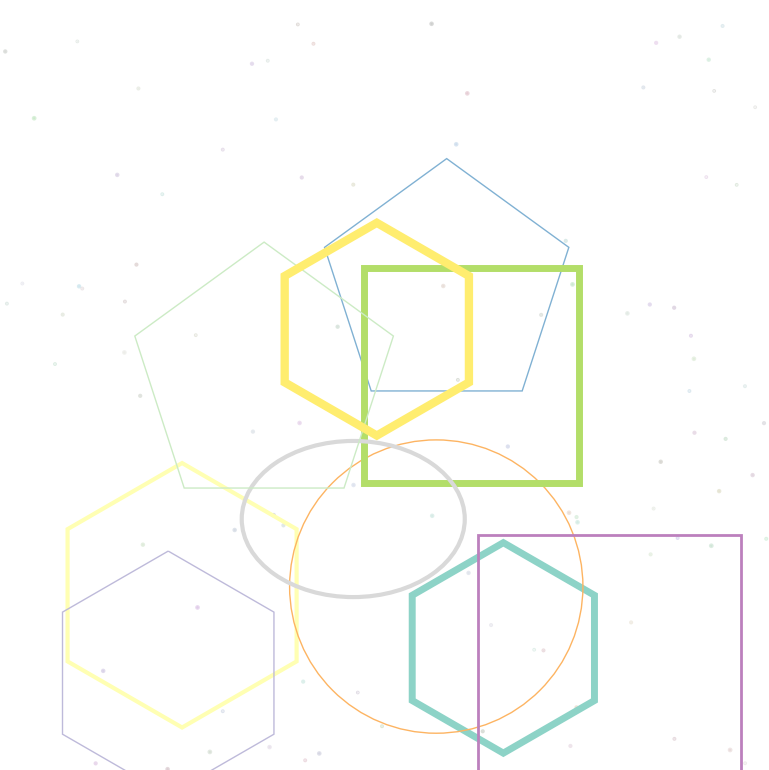[{"shape": "hexagon", "thickness": 2.5, "radius": 0.68, "center": [0.654, 0.159]}, {"shape": "hexagon", "thickness": 1.5, "radius": 0.86, "center": [0.236, 0.227]}, {"shape": "hexagon", "thickness": 0.5, "radius": 0.79, "center": [0.218, 0.126]}, {"shape": "pentagon", "thickness": 0.5, "radius": 0.83, "center": [0.58, 0.627]}, {"shape": "circle", "thickness": 0.5, "radius": 0.95, "center": [0.567, 0.238]}, {"shape": "square", "thickness": 2.5, "radius": 0.7, "center": [0.613, 0.512]}, {"shape": "oval", "thickness": 1.5, "radius": 0.72, "center": [0.459, 0.326]}, {"shape": "square", "thickness": 1, "radius": 0.85, "center": [0.791, 0.134]}, {"shape": "pentagon", "thickness": 0.5, "radius": 0.88, "center": [0.343, 0.509]}, {"shape": "hexagon", "thickness": 3, "radius": 0.69, "center": [0.489, 0.572]}]